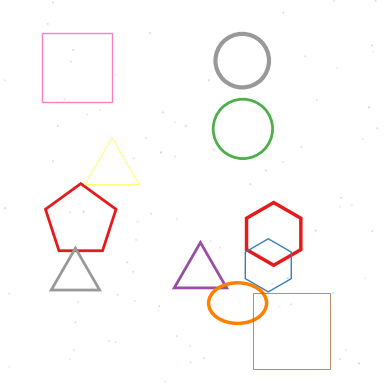[{"shape": "hexagon", "thickness": 2.5, "radius": 0.41, "center": [0.711, 0.392]}, {"shape": "pentagon", "thickness": 2, "radius": 0.48, "center": [0.21, 0.427]}, {"shape": "hexagon", "thickness": 1, "radius": 0.34, "center": [0.697, 0.311]}, {"shape": "circle", "thickness": 2, "radius": 0.39, "center": [0.631, 0.665]}, {"shape": "triangle", "thickness": 2, "radius": 0.39, "center": [0.521, 0.291]}, {"shape": "oval", "thickness": 2.5, "radius": 0.38, "center": [0.617, 0.213]}, {"shape": "triangle", "thickness": 0.5, "radius": 0.41, "center": [0.291, 0.561]}, {"shape": "square", "thickness": 0.5, "radius": 0.5, "center": [0.757, 0.14]}, {"shape": "square", "thickness": 1, "radius": 0.45, "center": [0.2, 0.825]}, {"shape": "circle", "thickness": 3, "radius": 0.35, "center": [0.629, 0.843]}, {"shape": "triangle", "thickness": 2, "radius": 0.36, "center": [0.196, 0.283]}]